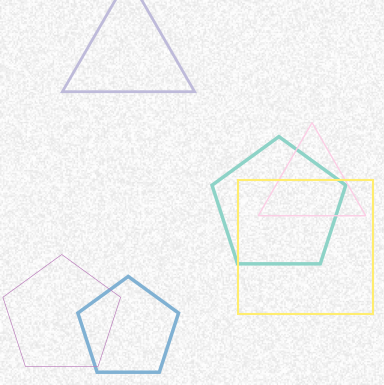[{"shape": "pentagon", "thickness": 2.5, "radius": 0.91, "center": [0.724, 0.462]}, {"shape": "triangle", "thickness": 2, "radius": 0.99, "center": [0.334, 0.861]}, {"shape": "pentagon", "thickness": 2.5, "radius": 0.69, "center": [0.333, 0.144]}, {"shape": "triangle", "thickness": 1, "radius": 0.81, "center": [0.81, 0.52]}, {"shape": "pentagon", "thickness": 0.5, "radius": 0.8, "center": [0.16, 0.178]}, {"shape": "square", "thickness": 1.5, "radius": 0.87, "center": [0.793, 0.358]}]